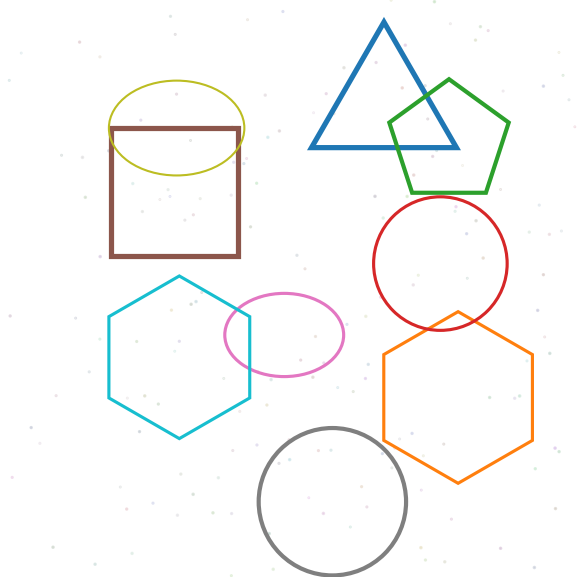[{"shape": "triangle", "thickness": 2.5, "radius": 0.72, "center": [0.665, 0.816]}, {"shape": "hexagon", "thickness": 1.5, "radius": 0.74, "center": [0.793, 0.311]}, {"shape": "pentagon", "thickness": 2, "radius": 0.54, "center": [0.778, 0.753]}, {"shape": "circle", "thickness": 1.5, "radius": 0.58, "center": [0.763, 0.543]}, {"shape": "square", "thickness": 2.5, "radius": 0.55, "center": [0.302, 0.667]}, {"shape": "oval", "thickness": 1.5, "radius": 0.51, "center": [0.492, 0.419]}, {"shape": "circle", "thickness": 2, "radius": 0.64, "center": [0.576, 0.13]}, {"shape": "oval", "thickness": 1, "radius": 0.59, "center": [0.306, 0.777]}, {"shape": "hexagon", "thickness": 1.5, "radius": 0.7, "center": [0.311, 0.38]}]